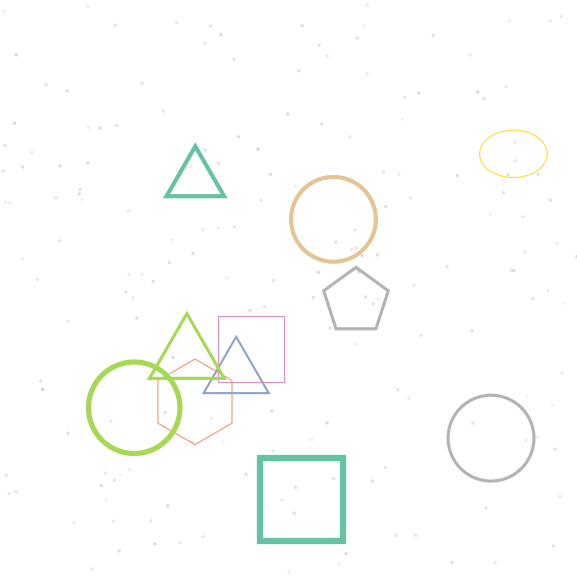[{"shape": "triangle", "thickness": 2, "radius": 0.29, "center": [0.338, 0.688]}, {"shape": "square", "thickness": 3, "radius": 0.36, "center": [0.523, 0.133]}, {"shape": "hexagon", "thickness": 0.5, "radius": 0.37, "center": [0.338, 0.303]}, {"shape": "triangle", "thickness": 1, "radius": 0.33, "center": [0.409, 0.351]}, {"shape": "square", "thickness": 0.5, "radius": 0.29, "center": [0.435, 0.395]}, {"shape": "triangle", "thickness": 1.5, "radius": 0.37, "center": [0.324, 0.381]}, {"shape": "circle", "thickness": 2.5, "radius": 0.4, "center": [0.232, 0.293]}, {"shape": "oval", "thickness": 0.5, "radius": 0.29, "center": [0.889, 0.733]}, {"shape": "circle", "thickness": 2, "radius": 0.37, "center": [0.577, 0.619]}, {"shape": "pentagon", "thickness": 1.5, "radius": 0.29, "center": [0.616, 0.477]}, {"shape": "circle", "thickness": 1.5, "radius": 0.37, "center": [0.85, 0.24]}]